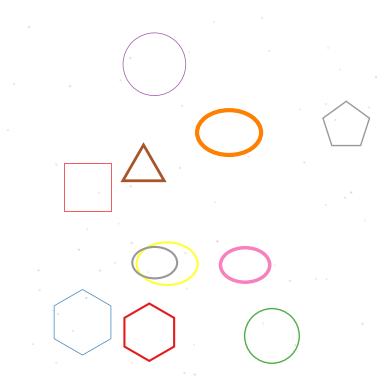[{"shape": "hexagon", "thickness": 1.5, "radius": 0.37, "center": [0.388, 0.137]}, {"shape": "square", "thickness": 0.5, "radius": 0.31, "center": [0.227, 0.514]}, {"shape": "hexagon", "thickness": 0.5, "radius": 0.43, "center": [0.214, 0.163]}, {"shape": "circle", "thickness": 1, "radius": 0.35, "center": [0.706, 0.127]}, {"shape": "circle", "thickness": 0.5, "radius": 0.41, "center": [0.401, 0.833]}, {"shape": "oval", "thickness": 3, "radius": 0.42, "center": [0.595, 0.656]}, {"shape": "oval", "thickness": 1.5, "radius": 0.4, "center": [0.434, 0.315]}, {"shape": "triangle", "thickness": 2, "radius": 0.31, "center": [0.373, 0.562]}, {"shape": "oval", "thickness": 2.5, "radius": 0.32, "center": [0.637, 0.312]}, {"shape": "oval", "thickness": 1.5, "radius": 0.29, "center": [0.402, 0.318]}, {"shape": "pentagon", "thickness": 1, "radius": 0.32, "center": [0.899, 0.673]}]